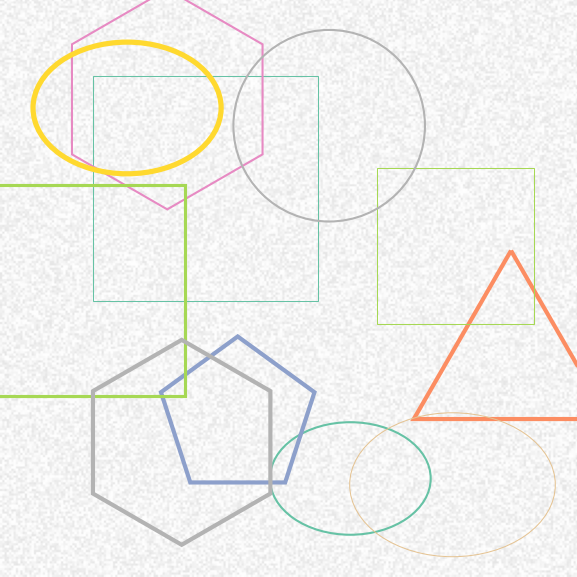[{"shape": "square", "thickness": 0.5, "radius": 0.98, "center": [0.356, 0.673]}, {"shape": "oval", "thickness": 1, "radius": 0.7, "center": [0.607, 0.171]}, {"shape": "triangle", "thickness": 2, "radius": 0.97, "center": [0.885, 0.371]}, {"shape": "pentagon", "thickness": 2, "radius": 0.7, "center": [0.412, 0.277]}, {"shape": "hexagon", "thickness": 1, "radius": 0.95, "center": [0.29, 0.827]}, {"shape": "square", "thickness": 0.5, "radius": 0.68, "center": [0.789, 0.573]}, {"shape": "square", "thickness": 1.5, "radius": 0.92, "center": [0.138, 0.496]}, {"shape": "oval", "thickness": 2.5, "radius": 0.81, "center": [0.22, 0.812]}, {"shape": "oval", "thickness": 0.5, "radius": 0.89, "center": [0.784, 0.16]}, {"shape": "circle", "thickness": 1, "radius": 0.83, "center": [0.57, 0.781]}, {"shape": "hexagon", "thickness": 2, "radius": 0.89, "center": [0.315, 0.233]}]